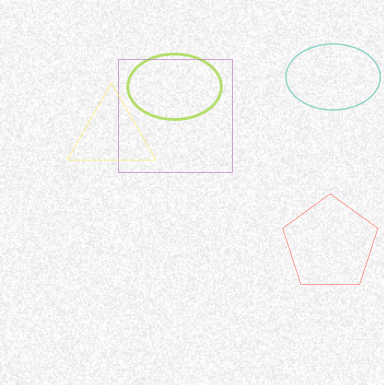[{"shape": "oval", "thickness": 1, "radius": 0.61, "center": [0.865, 0.8]}, {"shape": "pentagon", "thickness": 0.5, "radius": 0.65, "center": [0.858, 0.367]}, {"shape": "oval", "thickness": 2, "radius": 0.61, "center": [0.453, 0.775]}, {"shape": "square", "thickness": 0.5, "radius": 0.73, "center": [0.455, 0.7]}, {"shape": "triangle", "thickness": 0.5, "radius": 0.67, "center": [0.29, 0.651]}]